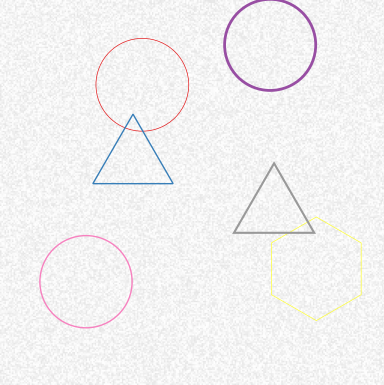[{"shape": "circle", "thickness": 0.5, "radius": 0.6, "center": [0.37, 0.78]}, {"shape": "triangle", "thickness": 1, "radius": 0.6, "center": [0.345, 0.583]}, {"shape": "circle", "thickness": 2, "radius": 0.59, "center": [0.702, 0.883]}, {"shape": "hexagon", "thickness": 0.5, "radius": 0.67, "center": [0.822, 0.302]}, {"shape": "circle", "thickness": 1, "radius": 0.6, "center": [0.223, 0.268]}, {"shape": "triangle", "thickness": 1.5, "radius": 0.6, "center": [0.712, 0.455]}]